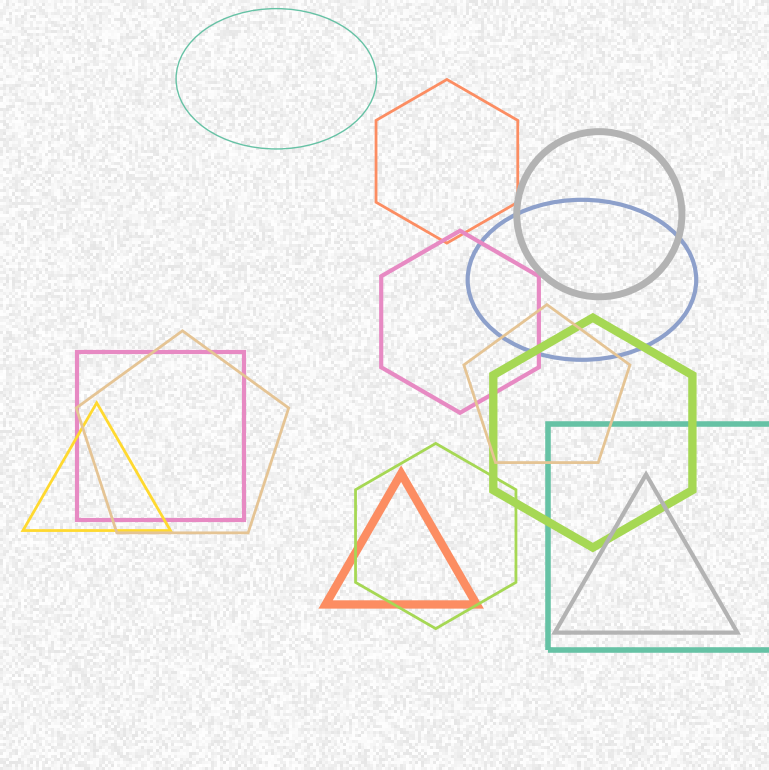[{"shape": "oval", "thickness": 0.5, "radius": 0.65, "center": [0.359, 0.898]}, {"shape": "square", "thickness": 2, "radius": 0.73, "center": [0.858, 0.302]}, {"shape": "hexagon", "thickness": 1, "radius": 0.53, "center": [0.58, 0.791]}, {"shape": "triangle", "thickness": 3, "radius": 0.57, "center": [0.521, 0.272]}, {"shape": "oval", "thickness": 1.5, "radius": 0.74, "center": [0.756, 0.637]}, {"shape": "square", "thickness": 1.5, "radius": 0.54, "center": [0.208, 0.434]}, {"shape": "hexagon", "thickness": 1.5, "radius": 0.59, "center": [0.597, 0.582]}, {"shape": "hexagon", "thickness": 1, "radius": 0.6, "center": [0.566, 0.304]}, {"shape": "hexagon", "thickness": 3, "radius": 0.75, "center": [0.77, 0.438]}, {"shape": "triangle", "thickness": 1, "radius": 0.55, "center": [0.126, 0.366]}, {"shape": "pentagon", "thickness": 1, "radius": 0.73, "center": [0.237, 0.425]}, {"shape": "pentagon", "thickness": 1, "radius": 0.57, "center": [0.71, 0.491]}, {"shape": "triangle", "thickness": 1.5, "radius": 0.68, "center": [0.839, 0.247]}, {"shape": "circle", "thickness": 2.5, "radius": 0.54, "center": [0.778, 0.722]}]